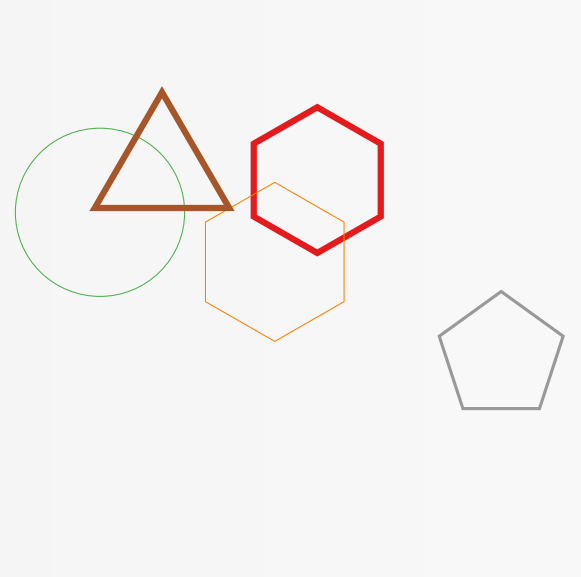[{"shape": "hexagon", "thickness": 3, "radius": 0.63, "center": [0.546, 0.687]}, {"shape": "circle", "thickness": 0.5, "radius": 0.73, "center": [0.172, 0.632]}, {"shape": "hexagon", "thickness": 0.5, "radius": 0.69, "center": [0.473, 0.546]}, {"shape": "triangle", "thickness": 3, "radius": 0.67, "center": [0.279, 0.706]}, {"shape": "pentagon", "thickness": 1.5, "radius": 0.56, "center": [0.862, 0.382]}]